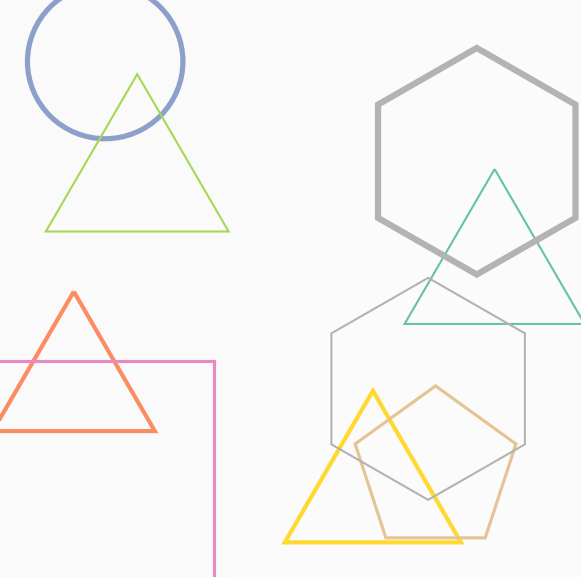[{"shape": "triangle", "thickness": 1, "radius": 0.89, "center": [0.851, 0.528]}, {"shape": "triangle", "thickness": 2, "radius": 0.81, "center": [0.127, 0.333]}, {"shape": "circle", "thickness": 2.5, "radius": 0.67, "center": [0.181, 0.893]}, {"shape": "square", "thickness": 1.5, "radius": 0.95, "center": [0.179, 0.184]}, {"shape": "triangle", "thickness": 1, "radius": 0.91, "center": [0.236, 0.689]}, {"shape": "triangle", "thickness": 2, "radius": 0.87, "center": [0.642, 0.147]}, {"shape": "pentagon", "thickness": 1.5, "radius": 0.73, "center": [0.749, 0.185]}, {"shape": "hexagon", "thickness": 3, "radius": 0.98, "center": [0.82, 0.72]}, {"shape": "hexagon", "thickness": 1, "radius": 0.96, "center": [0.737, 0.326]}]